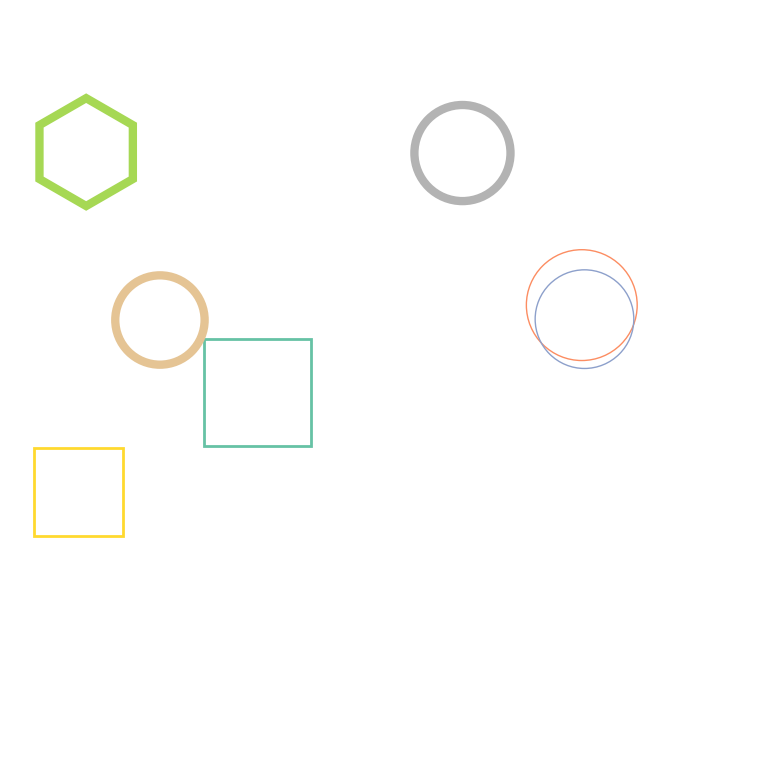[{"shape": "square", "thickness": 1, "radius": 0.35, "center": [0.334, 0.49]}, {"shape": "circle", "thickness": 0.5, "radius": 0.36, "center": [0.756, 0.604]}, {"shape": "circle", "thickness": 0.5, "radius": 0.32, "center": [0.759, 0.586]}, {"shape": "hexagon", "thickness": 3, "radius": 0.35, "center": [0.112, 0.802]}, {"shape": "square", "thickness": 1, "radius": 0.29, "center": [0.102, 0.361]}, {"shape": "circle", "thickness": 3, "radius": 0.29, "center": [0.208, 0.584]}, {"shape": "circle", "thickness": 3, "radius": 0.31, "center": [0.601, 0.801]}]